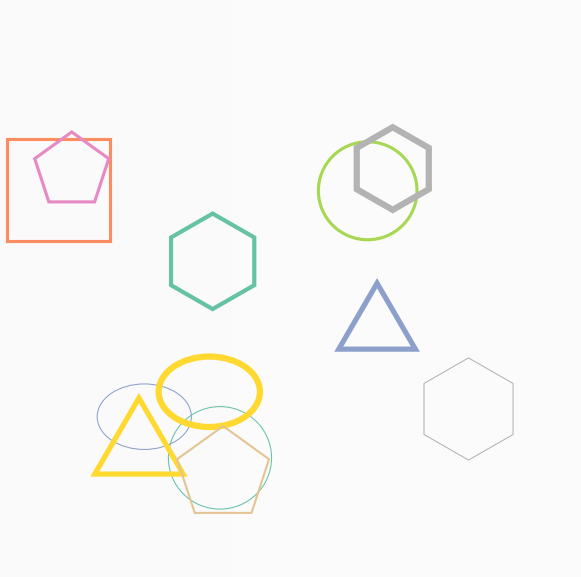[{"shape": "circle", "thickness": 0.5, "radius": 0.44, "center": [0.378, 0.206]}, {"shape": "hexagon", "thickness": 2, "radius": 0.41, "center": [0.366, 0.547]}, {"shape": "square", "thickness": 1.5, "radius": 0.44, "center": [0.101, 0.67]}, {"shape": "triangle", "thickness": 2.5, "radius": 0.38, "center": [0.649, 0.433]}, {"shape": "oval", "thickness": 0.5, "radius": 0.41, "center": [0.248, 0.278]}, {"shape": "pentagon", "thickness": 1.5, "radius": 0.33, "center": [0.123, 0.704]}, {"shape": "circle", "thickness": 1.5, "radius": 0.42, "center": [0.633, 0.669]}, {"shape": "oval", "thickness": 3, "radius": 0.44, "center": [0.36, 0.321]}, {"shape": "triangle", "thickness": 2.5, "radius": 0.44, "center": [0.239, 0.222]}, {"shape": "pentagon", "thickness": 1, "radius": 0.42, "center": [0.384, 0.178]}, {"shape": "hexagon", "thickness": 0.5, "radius": 0.44, "center": [0.806, 0.291]}, {"shape": "hexagon", "thickness": 3, "radius": 0.36, "center": [0.676, 0.707]}]